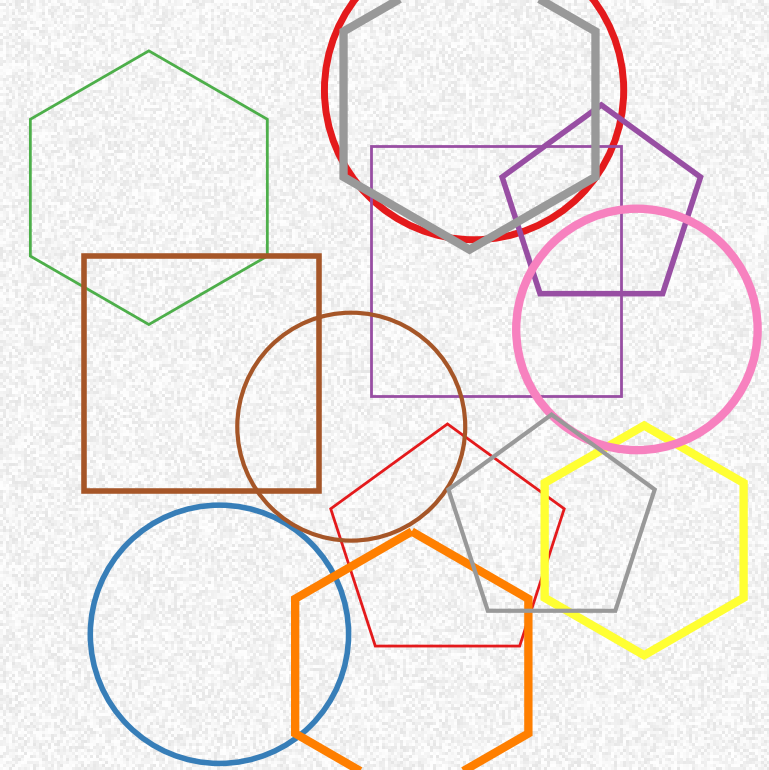[{"shape": "circle", "thickness": 2.5, "radius": 0.97, "center": [0.616, 0.883]}, {"shape": "pentagon", "thickness": 1, "radius": 0.8, "center": [0.581, 0.29]}, {"shape": "circle", "thickness": 2, "radius": 0.84, "center": [0.285, 0.176]}, {"shape": "hexagon", "thickness": 1, "radius": 0.89, "center": [0.193, 0.756]}, {"shape": "square", "thickness": 1, "radius": 0.81, "center": [0.644, 0.649]}, {"shape": "pentagon", "thickness": 2, "radius": 0.68, "center": [0.781, 0.728]}, {"shape": "hexagon", "thickness": 3, "radius": 0.87, "center": [0.535, 0.135]}, {"shape": "hexagon", "thickness": 3, "radius": 0.75, "center": [0.837, 0.298]}, {"shape": "circle", "thickness": 1.5, "radius": 0.74, "center": [0.456, 0.446]}, {"shape": "square", "thickness": 2, "radius": 0.76, "center": [0.262, 0.515]}, {"shape": "circle", "thickness": 3, "radius": 0.78, "center": [0.827, 0.572]}, {"shape": "hexagon", "thickness": 3, "radius": 0.94, "center": [0.61, 0.865]}, {"shape": "pentagon", "thickness": 1.5, "radius": 0.7, "center": [0.716, 0.321]}]